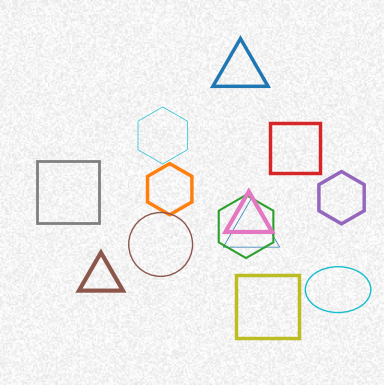[{"shape": "triangle", "thickness": 0.5, "radius": 0.42, "center": [0.653, 0.4]}, {"shape": "triangle", "thickness": 2.5, "radius": 0.41, "center": [0.625, 0.817]}, {"shape": "hexagon", "thickness": 2.5, "radius": 0.33, "center": [0.441, 0.509]}, {"shape": "hexagon", "thickness": 1.5, "radius": 0.41, "center": [0.639, 0.412]}, {"shape": "square", "thickness": 2.5, "radius": 0.33, "center": [0.766, 0.615]}, {"shape": "hexagon", "thickness": 2.5, "radius": 0.34, "center": [0.887, 0.487]}, {"shape": "circle", "thickness": 1, "radius": 0.41, "center": [0.417, 0.365]}, {"shape": "triangle", "thickness": 3, "radius": 0.33, "center": [0.262, 0.278]}, {"shape": "triangle", "thickness": 3, "radius": 0.35, "center": [0.646, 0.433]}, {"shape": "square", "thickness": 2, "radius": 0.4, "center": [0.176, 0.502]}, {"shape": "square", "thickness": 2.5, "radius": 0.41, "center": [0.695, 0.203]}, {"shape": "hexagon", "thickness": 0.5, "radius": 0.37, "center": [0.423, 0.648]}, {"shape": "oval", "thickness": 1, "radius": 0.43, "center": [0.878, 0.248]}]